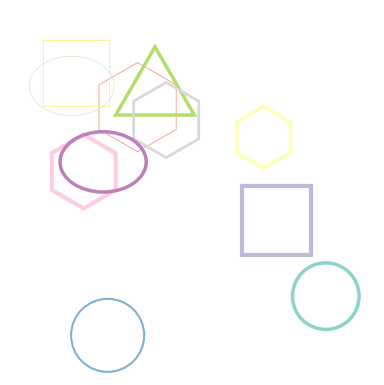[{"shape": "circle", "thickness": 2.5, "radius": 0.43, "center": [0.846, 0.231]}, {"shape": "hexagon", "thickness": 2.5, "radius": 0.4, "center": [0.685, 0.643]}, {"shape": "square", "thickness": 3, "radius": 0.45, "center": [0.718, 0.427]}, {"shape": "hexagon", "thickness": 0.5, "radius": 0.58, "center": [0.357, 0.722]}, {"shape": "circle", "thickness": 1.5, "radius": 0.47, "center": [0.28, 0.129]}, {"shape": "triangle", "thickness": 2.5, "radius": 0.59, "center": [0.403, 0.76]}, {"shape": "hexagon", "thickness": 3, "radius": 0.48, "center": [0.217, 0.555]}, {"shape": "hexagon", "thickness": 2, "radius": 0.49, "center": [0.432, 0.688]}, {"shape": "oval", "thickness": 2.5, "radius": 0.56, "center": [0.268, 0.579]}, {"shape": "oval", "thickness": 0.5, "radius": 0.55, "center": [0.186, 0.777]}, {"shape": "square", "thickness": 0.5, "radius": 0.43, "center": [0.197, 0.809]}]